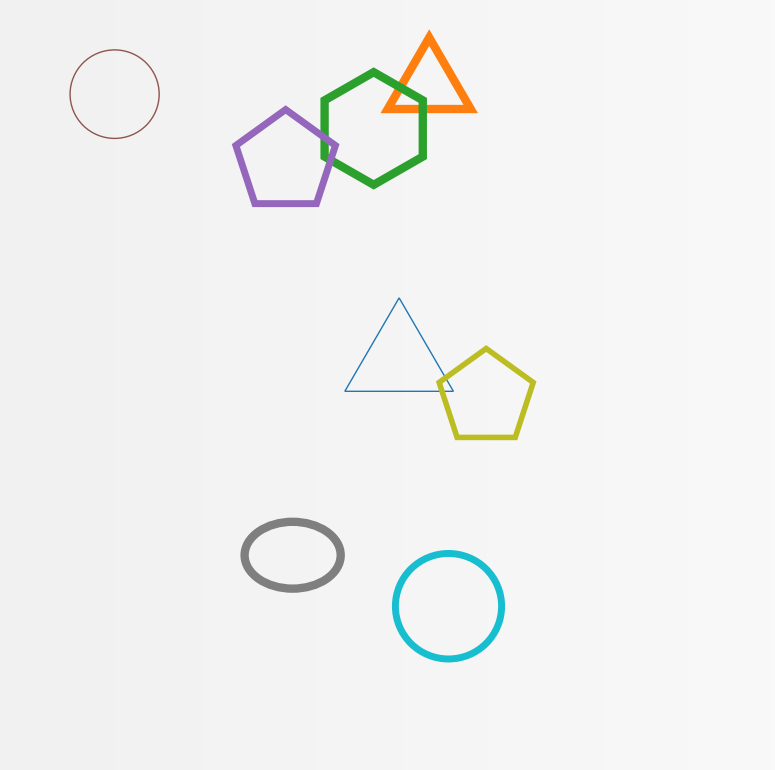[{"shape": "triangle", "thickness": 0.5, "radius": 0.4, "center": [0.515, 0.532]}, {"shape": "triangle", "thickness": 3, "radius": 0.31, "center": [0.554, 0.889]}, {"shape": "hexagon", "thickness": 3, "radius": 0.37, "center": [0.482, 0.833]}, {"shape": "pentagon", "thickness": 2.5, "radius": 0.34, "center": [0.369, 0.79]}, {"shape": "circle", "thickness": 0.5, "radius": 0.29, "center": [0.148, 0.878]}, {"shape": "oval", "thickness": 3, "radius": 0.31, "center": [0.378, 0.279]}, {"shape": "pentagon", "thickness": 2, "radius": 0.32, "center": [0.627, 0.484]}, {"shape": "circle", "thickness": 2.5, "radius": 0.34, "center": [0.579, 0.213]}]